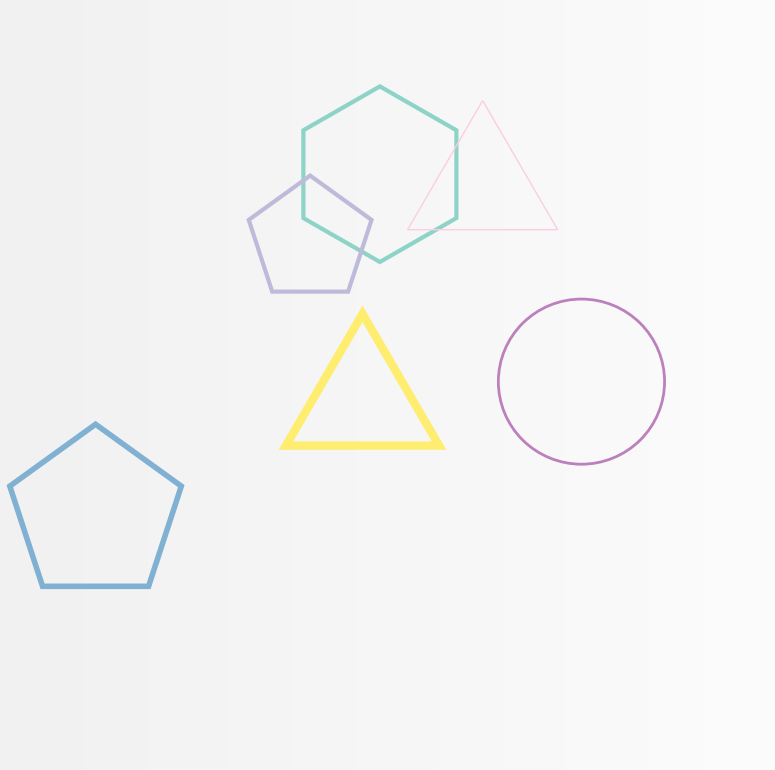[{"shape": "hexagon", "thickness": 1.5, "radius": 0.57, "center": [0.49, 0.774]}, {"shape": "pentagon", "thickness": 1.5, "radius": 0.42, "center": [0.4, 0.689]}, {"shape": "pentagon", "thickness": 2, "radius": 0.58, "center": [0.123, 0.333]}, {"shape": "triangle", "thickness": 0.5, "radius": 0.56, "center": [0.623, 0.758]}, {"shape": "circle", "thickness": 1, "radius": 0.54, "center": [0.75, 0.504]}, {"shape": "triangle", "thickness": 3, "radius": 0.57, "center": [0.468, 0.478]}]